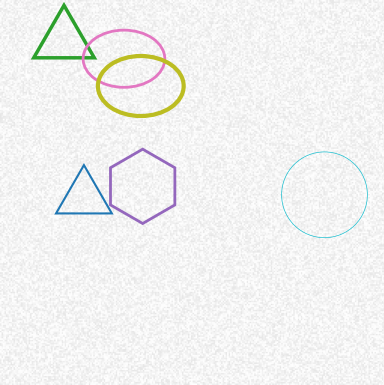[{"shape": "triangle", "thickness": 1.5, "radius": 0.42, "center": [0.218, 0.487]}, {"shape": "triangle", "thickness": 2.5, "radius": 0.45, "center": [0.166, 0.895]}, {"shape": "hexagon", "thickness": 2, "radius": 0.48, "center": [0.371, 0.516]}, {"shape": "oval", "thickness": 2, "radius": 0.53, "center": [0.322, 0.847]}, {"shape": "oval", "thickness": 3, "radius": 0.56, "center": [0.366, 0.777]}, {"shape": "circle", "thickness": 0.5, "radius": 0.56, "center": [0.843, 0.494]}]